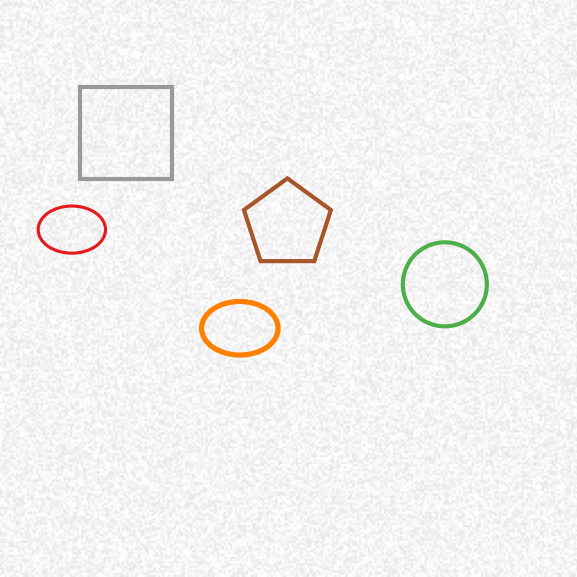[{"shape": "oval", "thickness": 1.5, "radius": 0.29, "center": [0.124, 0.602]}, {"shape": "circle", "thickness": 2, "radius": 0.36, "center": [0.77, 0.507]}, {"shape": "oval", "thickness": 2.5, "radius": 0.33, "center": [0.415, 0.431]}, {"shape": "pentagon", "thickness": 2, "radius": 0.4, "center": [0.498, 0.611]}, {"shape": "square", "thickness": 2, "radius": 0.4, "center": [0.218, 0.769]}]